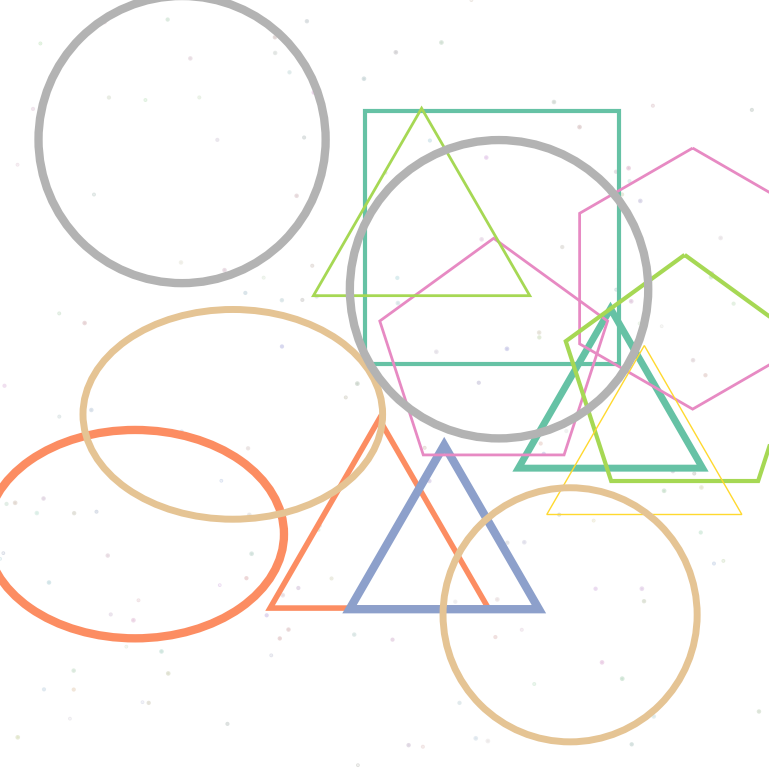[{"shape": "triangle", "thickness": 2.5, "radius": 0.69, "center": [0.793, 0.461]}, {"shape": "square", "thickness": 1.5, "radius": 0.82, "center": [0.639, 0.691]}, {"shape": "oval", "thickness": 3, "radius": 0.97, "center": [0.176, 0.306]}, {"shape": "triangle", "thickness": 2, "radius": 0.82, "center": [0.492, 0.292]}, {"shape": "triangle", "thickness": 3, "radius": 0.71, "center": [0.577, 0.28]}, {"shape": "pentagon", "thickness": 1, "radius": 0.78, "center": [0.641, 0.535]}, {"shape": "hexagon", "thickness": 1, "radius": 0.85, "center": [0.9, 0.638]}, {"shape": "triangle", "thickness": 1, "radius": 0.81, "center": [0.548, 0.697]}, {"shape": "pentagon", "thickness": 1.5, "radius": 0.81, "center": [0.889, 0.507]}, {"shape": "triangle", "thickness": 0.5, "radius": 0.73, "center": [0.837, 0.405]}, {"shape": "oval", "thickness": 2.5, "radius": 0.97, "center": [0.302, 0.462]}, {"shape": "circle", "thickness": 2.5, "radius": 0.83, "center": [0.74, 0.202]}, {"shape": "circle", "thickness": 3, "radius": 0.93, "center": [0.236, 0.819]}, {"shape": "circle", "thickness": 3, "radius": 0.97, "center": [0.648, 0.624]}]